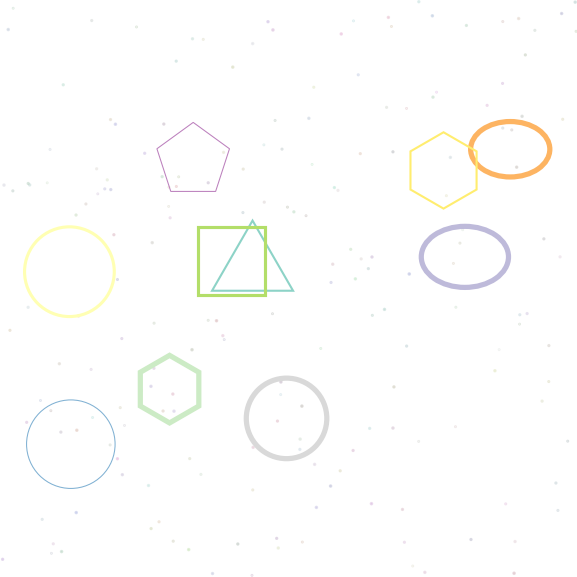[{"shape": "triangle", "thickness": 1, "radius": 0.4, "center": [0.437, 0.536]}, {"shape": "circle", "thickness": 1.5, "radius": 0.39, "center": [0.12, 0.529]}, {"shape": "oval", "thickness": 2.5, "radius": 0.38, "center": [0.805, 0.554]}, {"shape": "circle", "thickness": 0.5, "radius": 0.38, "center": [0.123, 0.23]}, {"shape": "oval", "thickness": 2.5, "radius": 0.34, "center": [0.884, 0.741]}, {"shape": "square", "thickness": 1.5, "radius": 0.29, "center": [0.401, 0.547]}, {"shape": "circle", "thickness": 2.5, "radius": 0.35, "center": [0.496, 0.275]}, {"shape": "pentagon", "thickness": 0.5, "radius": 0.33, "center": [0.335, 0.721]}, {"shape": "hexagon", "thickness": 2.5, "radius": 0.29, "center": [0.294, 0.325]}, {"shape": "hexagon", "thickness": 1, "radius": 0.33, "center": [0.768, 0.704]}]